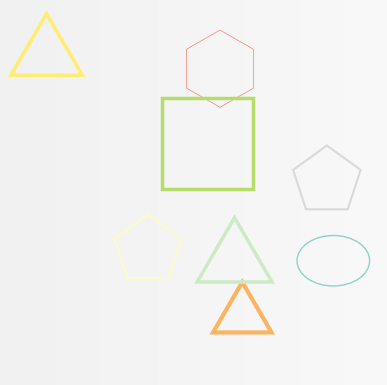[{"shape": "oval", "thickness": 1, "radius": 0.47, "center": [0.86, 0.323]}, {"shape": "pentagon", "thickness": 1, "radius": 0.45, "center": [0.382, 0.352]}, {"shape": "hexagon", "thickness": 0.5, "radius": 0.5, "center": [0.568, 0.822]}, {"shape": "triangle", "thickness": 3, "radius": 0.44, "center": [0.625, 0.18]}, {"shape": "square", "thickness": 2.5, "radius": 0.59, "center": [0.536, 0.627]}, {"shape": "pentagon", "thickness": 1.5, "radius": 0.46, "center": [0.843, 0.53]}, {"shape": "triangle", "thickness": 2.5, "radius": 0.56, "center": [0.605, 0.323]}, {"shape": "triangle", "thickness": 2.5, "radius": 0.53, "center": [0.12, 0.858]}]